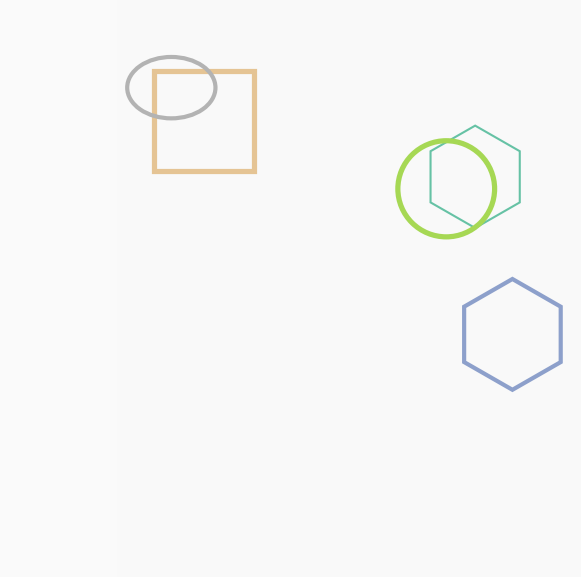[{"shape": "hexagon", "thickness": 1, "radius": 0.44, "center": [0.817, 0.693]}, {"shape": "hexagon", "thickness": 2, "radius": 0.48, "center": [0.882, 0.42]}, {"shape": "circle", "thickness": 2.5, "radius": 0.42, "center": [0.768, 0.672]}, {"shape": "square", "thickness": 2.5, "radius": 0.43, "center": [0.351, 0.79]}, {"shape": "oval", "thickness": 2, "radius": 0.38, "center": [0.295, 0.847]}]